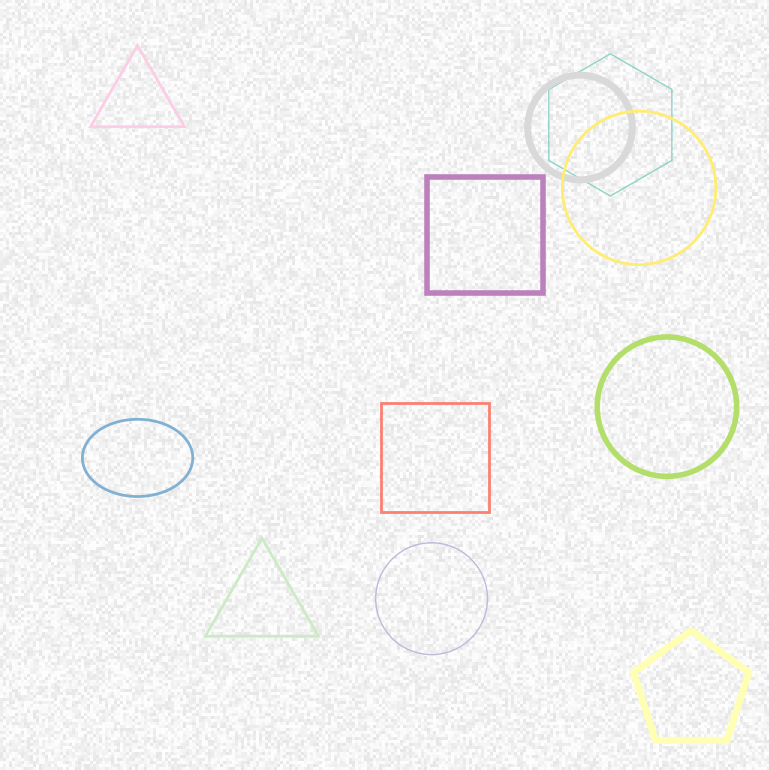[{"shape": "hexagon", "thickness": 0.5, "radius": 0.46, "center": [0.793, 0.838]}, {"shape": "pentagon", "thickness": 2.5, "radius": 0.39, "center": [0.898, 0.102]}, {"shape": "circle", "thickness": 0.5, "radius": 0.36, "center": [0.56, 0.222]}, {"shape": "square", "thickness": 1, "radius": 0.35, "center": [0.565, 0.406]}, {"shape": "oval", "thickness": 1, "radius": 0.36, "center": [0.179, 0.405]}, {"shape": "circle", "thickness": 2, "radius": 0.45, "center": [0.866, 0.472]}, {"shape": "triangle", "thickness": 1, "radius": 0.35, "center": [0.179, 0.871]}, {"shape": "circle", "thickness": 2.5, "radius": 0.34, "center": [0.753, 0.834]}, {"shape": "square", "thickness": 2, "radius": 0.38, "center": [0.629, 0.695]}, {"shape": "triangle", "thickness": 1, "radius": 0.42, "center": [0.34, 0.216]}, {"shape": "circle", "thickness": 1, "radius": 0.5, "center": [0.83, 0.756]}]